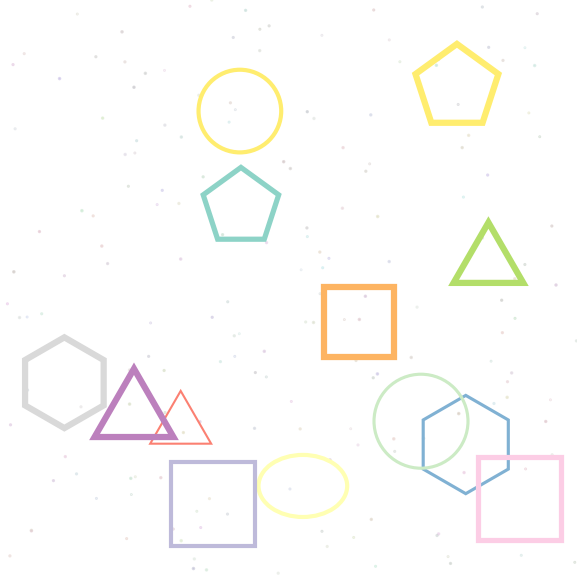[{"shape": "pentagon", "thickness": 2.5, "radius": 0.34, "center": [0.417, 0.641]}, {"shape": "oval", "thickness": 2, "radius": 0.38, "center": [0.524, 0.158]}, {"shape": "square", "thickness": 2, "radius": 0.36, "center": [0.369, 0.126]}, {"shape": "triangle", "thickness": 1, "radius": 0.3, "center": [0.313, 0.261]}, {"shape": "hexagon", "thickness": 1.5, "radius": 0.43, "center": [0.806, 0.229]}, {"shape": "square", "thickness": 3, "radius": 0.3, "center": [0.621, 0.442]}, {"shape": "triangle", "thickness": 3, "radius": 0.35, "center": [0.846, 0.544]}, {"shape": "square", "thickness": 2.5, "radius": 0.36, "center": [0.899, 0.136]}, {"shape": "hexagon", "thickness": 3, "radius": 0.39, "center": [0.111, 0.336]}, {"shape": "triangle", "thickness": 3, "radius": 0.39, "center": [0.232, 0.282]}, {"shape": "circle", "thickness": 1.5, "radius": 0.41, "center": [0.729, 0.27]}, {"shape": "pentagon", "thickness": 3, "radius": 0.38, "center": [0.791, 0.848]}, {"shape": "circle", "thickness": 2, "radius": 0.36, "center": [0.415, 0.807]}]